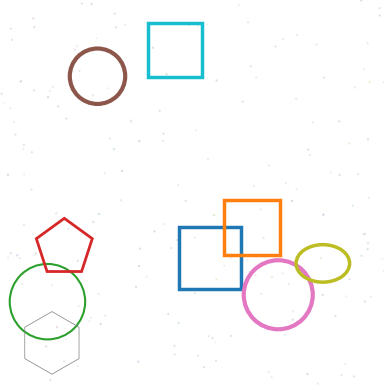[{"shape": "square", "thickness": 2.5, "radius": 0.4, "center": [0.544, 0.329]}, {"shape": "square", "thickness": 2.5, "radius": 0.36, "center": [0.655, 0.409]}, {"shape": "circle", "thickness": 1.5, "radius": 0.49, "center": [0.123, 0.216]}, {"shape": "pentagon", "thickness": 2, "radius": 0.38, "center": [0.167, 0.357]}, {"shape": "circle", "thickness": 3, "radius": 0.36, "center": [0.253, 0.802]}, {"shape": "circle", "thickness": 3, "radius": 0.45, "center": [0.723, 0.234]}, {"shape": "hexagon", "thickness": 0.5, "radius": 0.41, "center": [0.135, 0.109]}, {"shape": "oval", "thickness": 2.5, "radius": 0.35, "center": [0.839, 0.316]}, {"shape": "square", "thickness": 2.5, "radius": 0.36, "center": [0.455, 0.87]}]